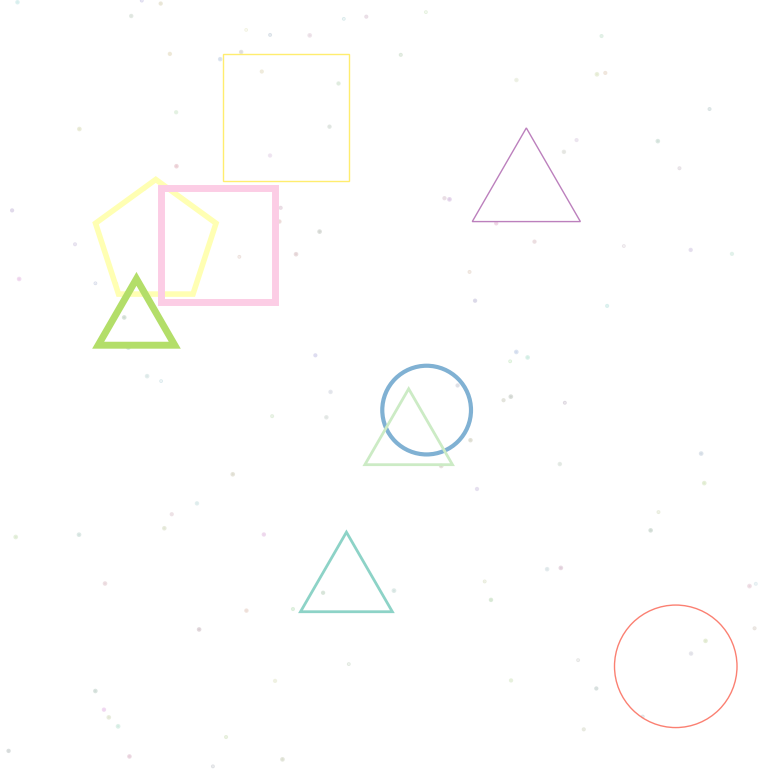[{"shape": "triangle", "thickness": 1, "radius": 0.34, "center": [0.45, 0.24]}, {"shape": "pentagon", "thickness": 2, "radius": 0.41, "center": [0.202, 0.685]}, {"shape": "circle", "thickness": 0.5, "radius": 0.4, "center": [0.878, 0.135]}, {"shape": "circle", "thickness": 1.5, "radius": 0.29, "center": [0.554, 0.467]}, {"shape": "triangle", "thickness": 2.5, "radius": 0.29, "center": [0.177, 0.58]}, {"shape": "square", "thickness": 2.5, "radius": 0.37, "center": [0.283, 0.682]}, {"shape": "triangle", "thickness": 0.5, "radius": 0.41, "center": [0.684, 0.753]}, {"shape": "triangle", "thickness": 1, "radius": 0.33, "center": [0.531, 0.429]}, {"shape": "square", "thickness": 0.5, "radius": 0.41, "center": [0.372, 0.847]}]